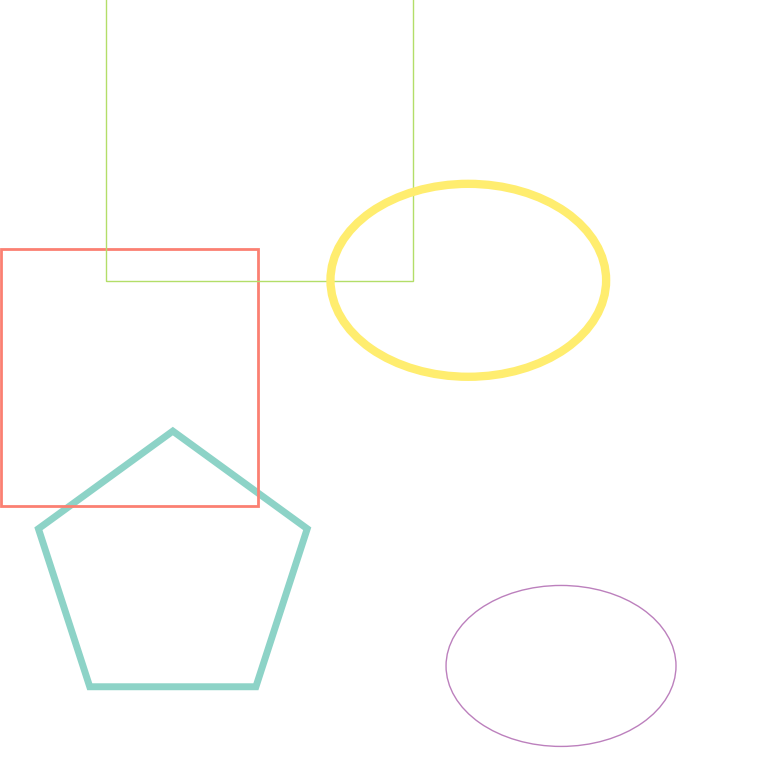[{"shape": "pentagon", "thickness": 2.5, "radius": 0.92, "center": [0.224, 0.257]}, {"shape": "square", "thickness": 1, "radius": 0.83, "center": [0.168, 0.51]}, {"shape": "square", "thickness": 0.5, "radius": 1.0, "center": [0.336, 0.835]}, {"shape": "oval", "thickness": 0.5, "radius": 0.75, "center": [0.729, 0.135]}, {"shape": "oval", "thickness": 3, "radius": 0.89, "center": [0.608, 0.636]}]